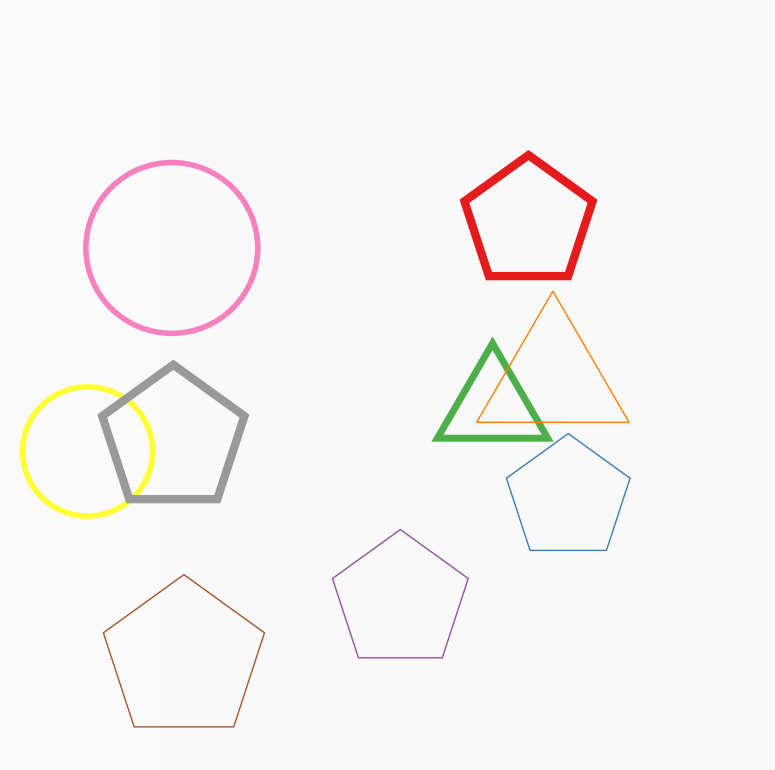[{"shape": "pentagon", "thickness": 3, "radius": 0.43, "center": [0.682, 0.712]}, {"shape": "pentagon", "thickness": 0.5, "radius": 0.42, "center": [0.733, 0.353]}, {"shape": "triangle", "thickness": 2.5, "radius": 0.41, "center": [0.636, 0.472]}, {"shape": "pentagon", "thickness": 0.5, "radius": 0.46, "center": [0.517, 0.22]}, {"shape": "triangle", "thickness": 0.5, "radius": 0.57, "center": [0.713, 0.508]}, {"shape": "circle", "thickness": 2, "radius": 0.42, "center": [0.113, 0.414]}, {"shape": "pentagon", "thickness": 0.5, "radius": 0.55, "center": [0.237, 0.144]}, {"shape": "circle", "thickness": 2, "radius": 0.55, "center": [0.222, 0.678]}, {"shape": "pentagon", "thickness": 3, "radius": 0.48, "center": [0.224, 0.43]}]